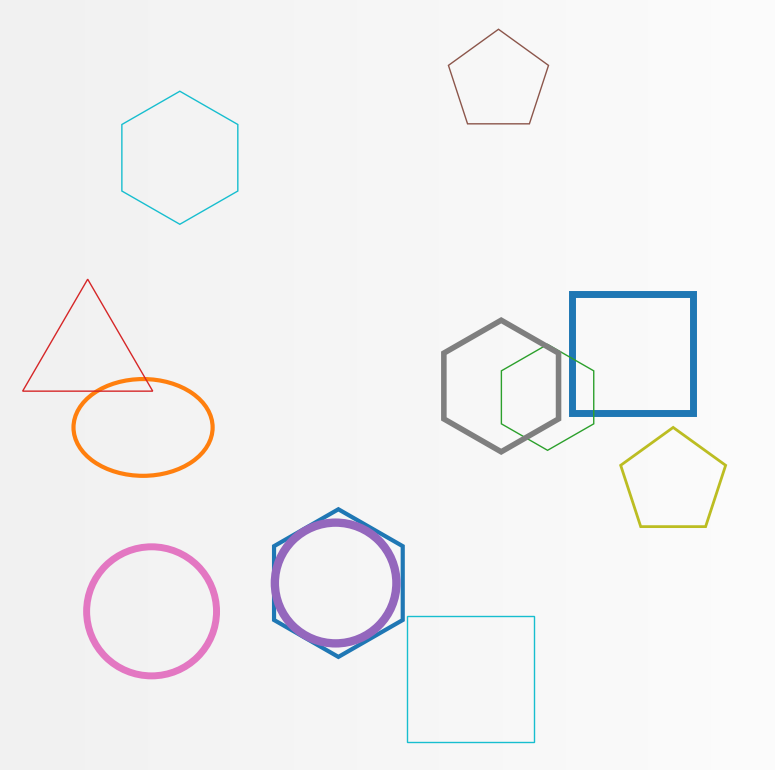[{"shape": "square", "thickness": 2.5, "radius": 0.39, "center": [0.816, 0.541]}, {"shape": "hexagon", "thickness": 1.5, "radius": 0.48, "center": [0.437, 0.243]}, {"shape": "oval", "thickness": 1.5, "radius": 0.45, "center": [0.185, 0.445]}, {"shape": "hexagon", "thickness": 0.5, "radius": 0.34, "center": [0.707, 0.484]}, {"shape": "triangle", "thickness": 0.5, "radius": 0.48, "center": [0.113, 0.54]}, {"shape": "circle", "thickness": 3, "radius": 0.39, "center": [0.433, 0.243]}, {"shape": "pentagon", "thickness": 0.5, "radius": 0.34, "center": [0.643, 0.894]}, {"shape": "circle", "thickness": 2.5, "radius": 0.42, "center": [0.196, 0.206]}, {"shape": "hexagon", "thickness": 2, "radius": 0.43, "center": [0.647, 0.499]}, {"shape": "pentagon", "thickness": 1, "radius": 0.36, "center": [0.869, 0.374]}, {"shape": "hexagon", "thickness": 0.5, "radius": 0.43, "center": [0.232, 0.795]}, {"shape": "square", "thickness": 0.5, "radius": 0.41, "center": [0.607, 0.118]}]